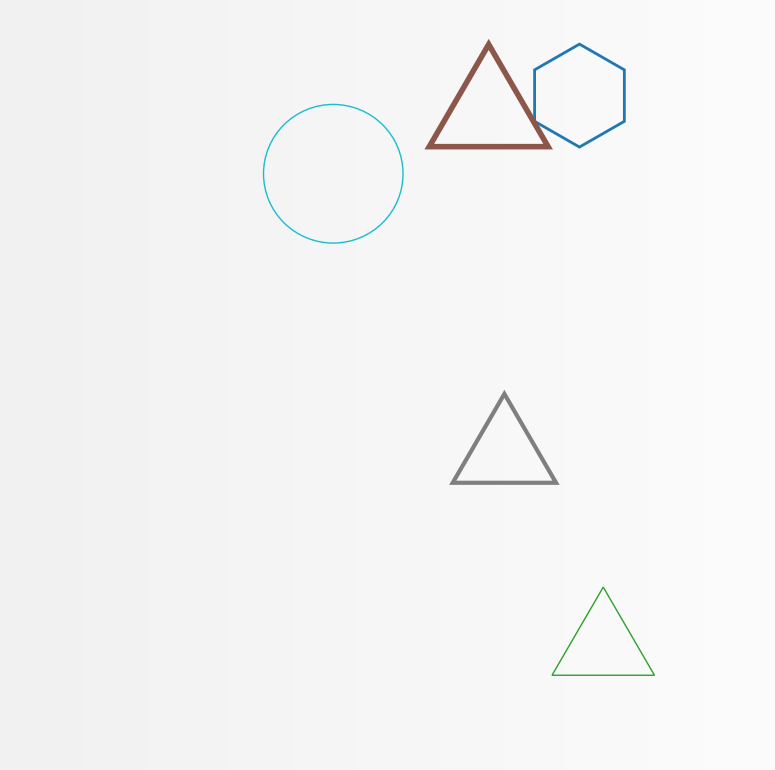[{"shape": "hexagon", "thickness": 1, "radius": 0.33, "center": [0.748, 0.876]}, {"shape": "triangle", "thickness": 0.5, "radius": 0.38, "center": [0.778, 0.161]}, {"shape": "triangle", "thickness": 2, "radius": 0.44, "center": [0.631, 0.854]}, {"shape": "triangle", "thickness": 1.5, "radius": 0.38, "center": [0.651, 0.412]}, {"shape": "circle", "thickness": 0.5, "radius": 0.45, "center": [0.43, 0.774]}]